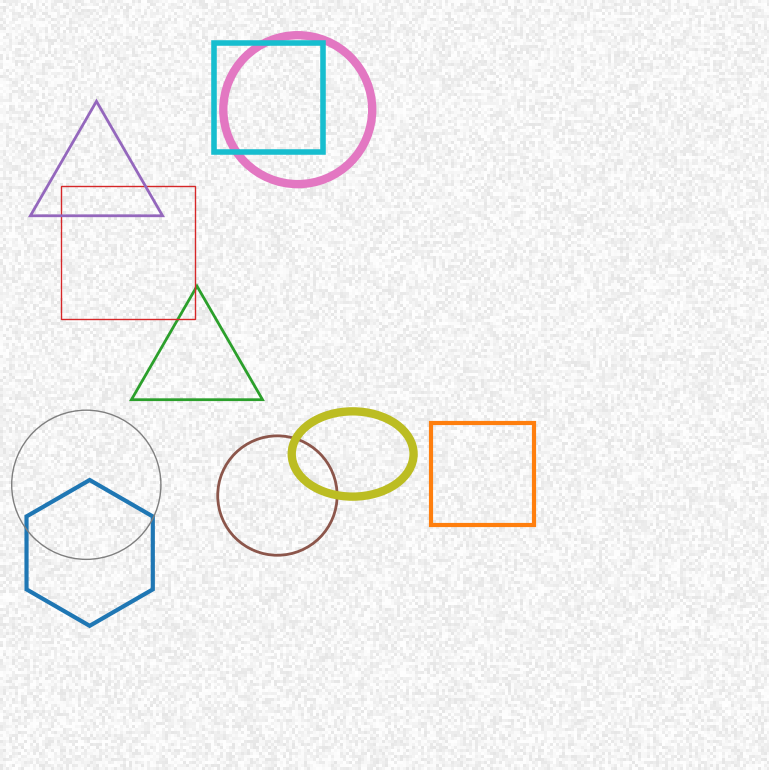[{"shape": "hexagon", "thickness": 1.5, "radius": 0.47, "center": [0.116, 0.282]}, {"shape": "square", "thickness": 1.5, "radius": 0.33, "center": [0.627, 0.385]}, {"shape": "triangle", "thickness": 1, "radius": 0.49, "center": [0.256, 0.53]}, {"shape": "square", "thickness": 0.5, "radius": 0.43, "center": [0.166, 0.672]}, {"shape": "triangle", "thickness": 1, "radius": 0.5, "center": [0.125, 0.769]}, {"shape": "circle", "thickness": 1, "radius": 0.39, "center": [0.36, 0.356]}, {"shape": "circle", "thickness": 3, "radius": 0.48, "center": [0.387, 0.858]}, {"shape": "circle", "thickness": 0.5, "radius": 0.48, "center": [0.112, 0.37]}, {"shape": "oval", "thickness": 3, "radius": 0.4, "center": [0.458, 0.41]}, {"shape": "square", "thickness": 2, "radius": 0.35, "center": [0.348, 0.874]}]